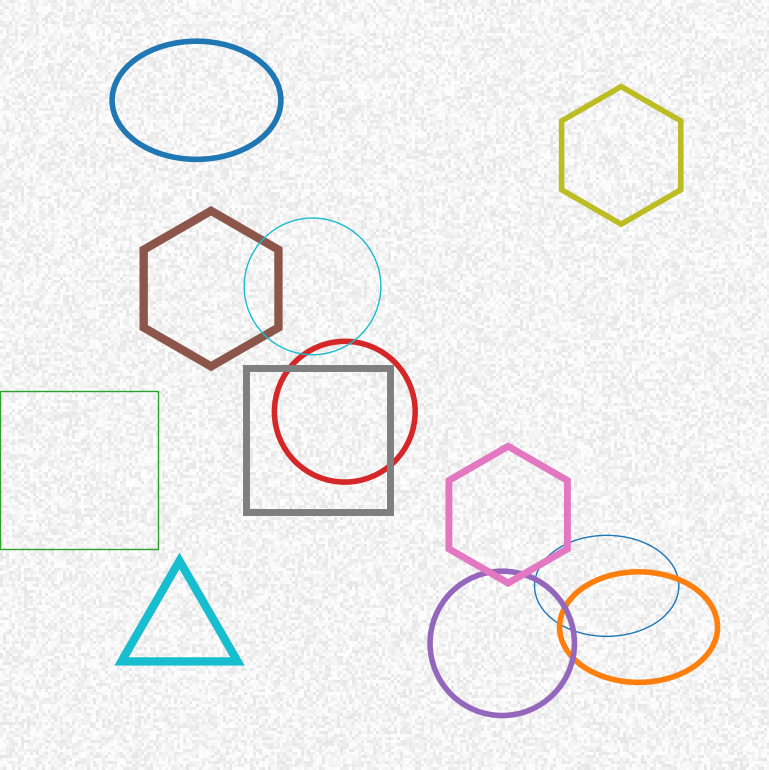[{"shape": "oval", "thickness": 0.5, "radius": 0.47, "center": [0.788, 0.239]}, {"shape": "oval", "thickness": 2, "radius": 0.55, "center": [0.255, 0.87]}, {"shape": "oval", "thickness": 2, "radius": 0.51, "center": [0.829, 0.186]}, {"shape": "square", "thickness": 0.5, "radius": 0.51, "center": [0.102, 0.389]}, {"shape": "circle", "thickness": 2, "radius": 0.46, "center": [0.448, 0.465]}, {"shape": "circle", "thickness": 2, "radius": 0.47, "center": [0.652, 0.164]}, {"shape": "hexagon", "thickness": 3, "radius": 0.51, "center": [0.274, 0.625]}, {"shape": "hexagon", "thickness": 2.5, "radius": 0.44, "center": [0.66, 0.332]}, {"shape": "square", "thickness": 2.5, "radius": 0.47, "center": [0.412, 0.429]}, {"shape": "hexagon", "thickness": 2, "radius": 0.45, "center": [0.807, 0.798]}, {"shape": "triangle", "thickness": 3, "radius": 0.44, "center": [0.233, 0.185]}, {"shape": "circle", "thickness": 0.5, "radius": 0.44, "center": [0.406, 0.628]}]